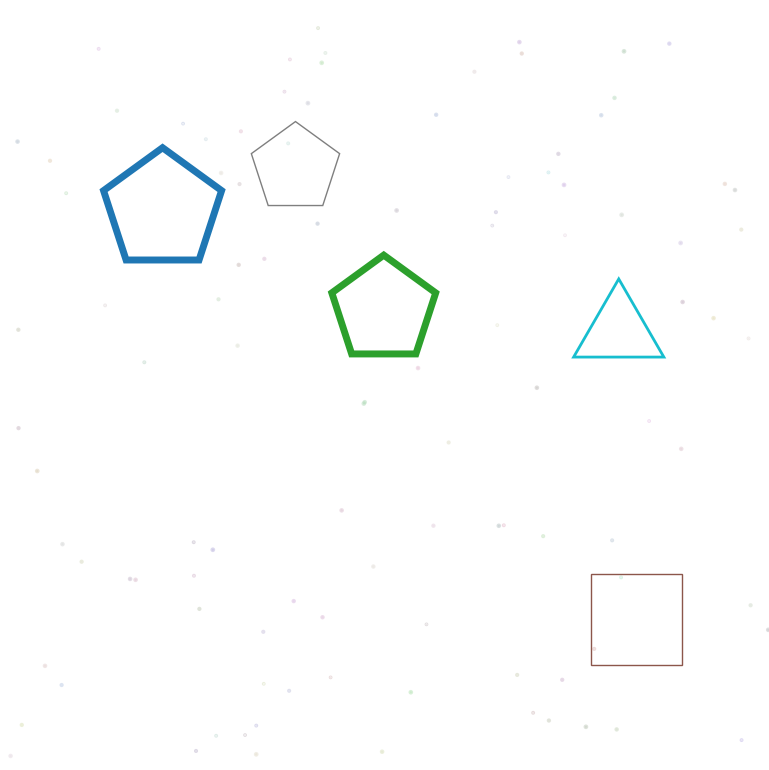[{"shape": "pentagon", "thickness": 2.5, "radius": 0.4, "center": [0.211, 0.728]}, {"shape": "pentagon", "thickness": 2.5, "radius": 0.35, "center": [0.498, 0.598]}, {"shape": "square", "thickness": 0.5, "radius": 0.3, "center": [0.827, 0.195]}, {"shape": "pentagon", "thickness": 0.5, "radius": 0.3, "center": [0.384, 0.782]}, {"shape": "triangle", "thickness": 1, "radius": 0.34, "center": [0.804, 0.57]}]